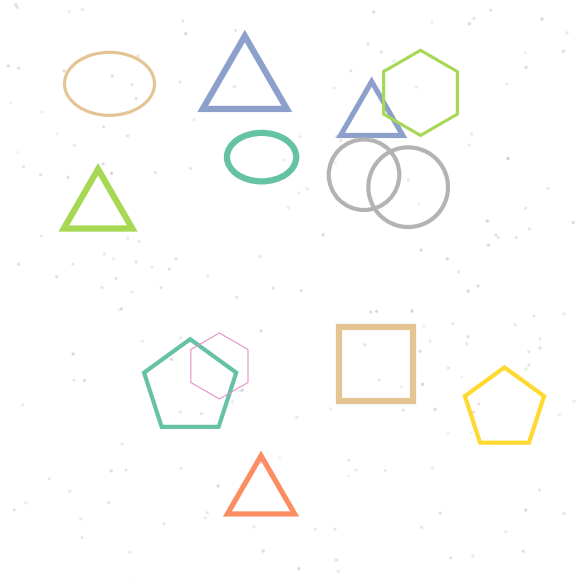[{"shape": "oval", "thickness": 3, "radius": 0.3, "center": [0.453, 0.727]}, {"shape": "pentagon", "thickness": 2, "radius": 0.42, "center": [0.329, 0.328]}, {"shape": "triangle", "thickness": 2.5, "radius": 0.34, "center": [0.452, 0.143]}, {"shape": "triangle", "thickness": 3, "radius": 0.42, "center": [0.424, 0.853]}, {"shape": "triangle", "thickness": 2.5, "radius": 0.31, "center": [0.644, 0.796]}, {"shape": "hexagon", "thickness": 0.5, "radius": 0.29, "center": [0.38, 0.365]}, {"shape": "hexagon", "thickness": 1.5, "radius": 0.37, "center": [0.728, 0.838]}, {"shape": "triangle", "thickness": 3, "radius": 0.34, "center": [0.17, 0.638]}, {"shape": "pentagon", "thickness": 2, "radius": 0.36, "center": [0.874, 0.291]}, {"shape": "square", "thickness": 3, "radius": 0.32, "center": [0.651, 0.368]}, {"shape": "oval", "thickness": 1.5, "radius": 0.39, "center": [0.19, 0.854]}, {"shape": "circle", "thickness": 2, "radius": 0.34, "center": [0.707, 0.675]}, {"shape": "circle", "thickness": 2, "radius": 0.31, "center": [0.63, 0.697]}]